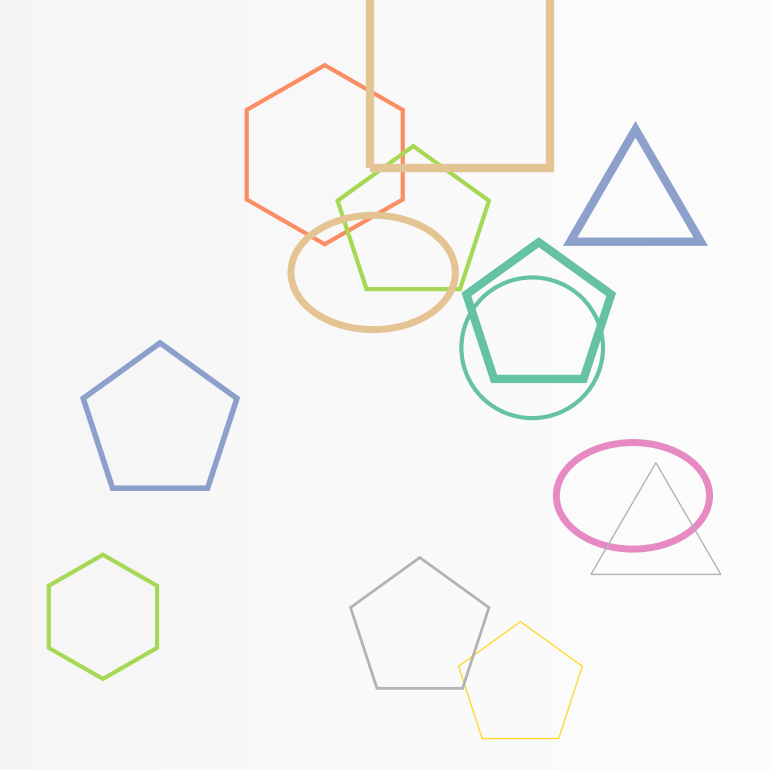[{"shape": "pentagon", "thickness": 3, "radius": 0.49, "center": [0.695, 0.587]}, {"shape": "circle", "thickness": 1.5, "radius": 0.46, "center": [0.687, 0.548]}, {"shape": "hexagon", "thickness": 1.5, "radius": 0.58, "center": [0.419, 0.799]}, {"shape": "pentagon", "thickness": 2, "radius": 0.52, "center": [0.207, 0.45]}, {"shape": "triangle", "thickness": 3, "radius": 0.49, "center": [0.82, 0.735]}, {"shape": "oval", "thickness": 2.5, "radius": 0.49, "center": [0.817, 0.356]}, {"shape": "hexagon", "thickness": 1.5, "radius": 0.4, "center": [0.133, 0.199]}, {"shape": "pentagon", "thickness": 1.5, "radius": 0.51, "center": [0.533, 0.708]}, {"shape": "pentagon", "thickness": 0.5, "radius": 0.42, "center": [0.672, 0.109]}, {"shape": "square", "thickness": 3, "radius": 0.58, "center": [0.594, 0.898]}, {"shape": "oval", "thickness": 2.5, "radius": 0.53, "center": [0.482, 0.646]}, {"shape": "triangle", "thickness": 0.5, "radius": 0.48, "center": [0.846, 0.302]}, {"shape": "pentagon", "thickness": 1, "radius": 0.47, "center": [0.542, 0.182]}]